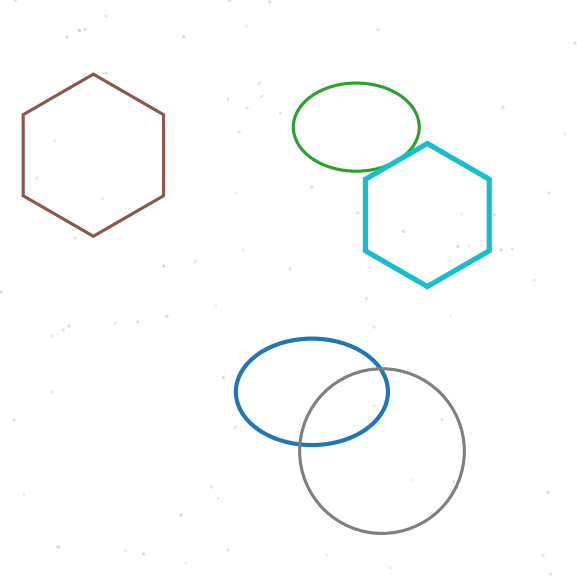[{"shape": "oval", "thickness": 2, "radius": 0.66, "center": [0.54, 0.321]}, {"shape": "oval", "thickness": 1.5, "radius": 0.55, "center": [0.617, 0.779]}, {"shape": "hexagon", "thickness": 1.5, "radius": 0.7, "center": [0.162, 0.73]}, {"shape": "circle", "thickness": 1.5, "radius": 0.71, "center": [0.661, 0.218]}, {"shape": "hexagon", "thickness": 2.5, "radius": 0.62, "center": [0.74, 0.627]}]